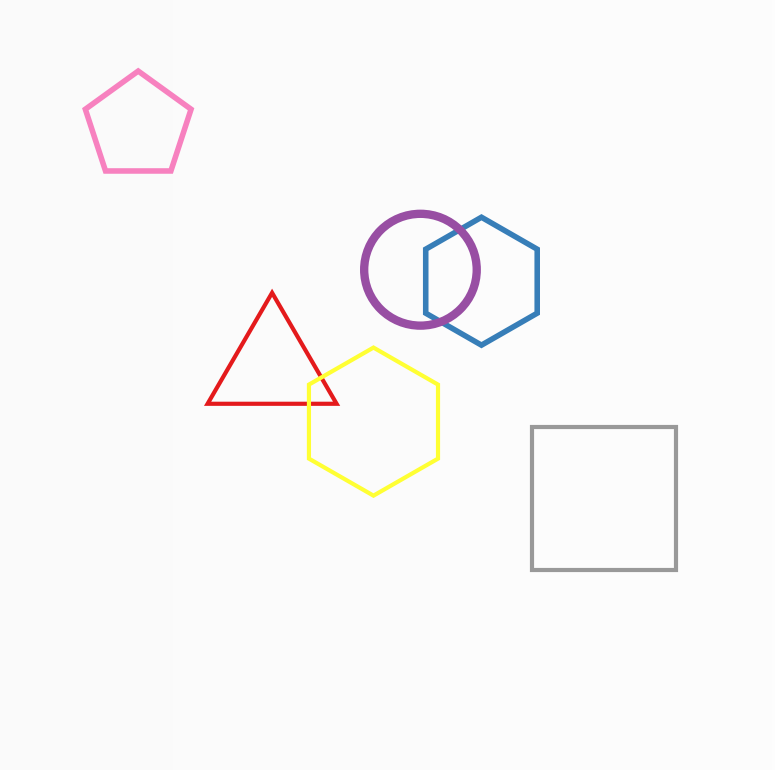[{"shape": "triangle", "thickness": 1.5, "radius": 0.48, "center": [0.351, 0.524]}, {"shape": "hexagon", "thickness": 2, "radius": 0.42, "center": [0.621, 0.635]}, {"shape": "circle", "thickness": 3, "radius": 0.36, "center": [0.543, 0.65]}, {"shape": "hexagon", "thickness": 1.5, "radius": 0.48, "center": [0.482, 0.452]}, {"shape": "pentagon", "thickness": 2, "radius": 0.36, "center": [0.178, 0.836]}, {"shape": "square", "thickness": 1.5, "radius": 0.46, "center": [0.779, 0.352]}]